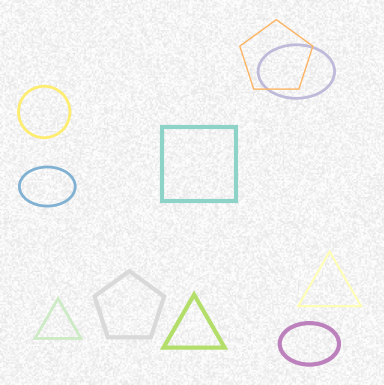[{"shape": "square", "thickness": 3, "radius": 0.48, "center": [0.517, 0.575]}, {"shape": "triangle", "thickness": 1.5, "radius": 0.47, "center": [0.856, 0.252]}, {"shape": "oval", "thickness": 2, "radius": 0.5, "center": [0.77, 0.814]}, {"shape": "oval", "thickness": 2, "radius": 0.36, "center": [0.123, 0.516]}, {"shape": "pentagon", "thickness": 1, "radius": 0.5, "center": [0.718, 0.849]}, {"shape": "triangle", "thickness": 3, "radius": 0.46, "center": [0.504, 0.143]}, {"shape": "pentagon", "thickness": 3, "radius": 0.48, "center": [0.336, 0.201]}, {"shape": "oval", "thickness": 3, "radius": 0.39, "center": [0.804, 0.107]}, {"shape": "triangle", "thickness": 2, "radius": 0.34, "center": [0.151, 0.155]}, {"shape": "circle", "thickness": 2, "radius": 0.33, "center": [0.115, 0.709]}]